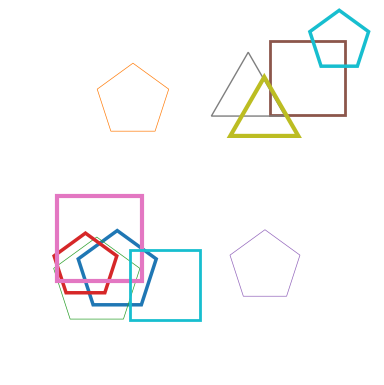[{"shape": "pentagon", "thickness": 2.5, "radius": 0.53, "center": [0.304, 0.295]}, {"shape": "pentagon", "thickness": 0.5, "radius": 0.49, "center": [0.345, 0.738]}, {"shape": "pentagon", "thickness": 0.5, "radius": 0.59, "center": [0.251, 0.266]}, {"shape": "pentagon", "thickness": 2.5, "radius": 0.43, "center": [0.222, 0.309]}, {"shape": "pentagon", "thickness": 0.5, "radius": 0.48, "center": [0.688, 0.308]}, {"shape": "square", "thickness": 2, "radius": 0.48, "center": [0.799, 0.797]}, {"shape": "square", "thickness": 3, "radius": 0.56, "center": [0.258, 0.38]}, {"shape": "triangle", "thickness": 1, "radius": 0.55, "center": [0.645, 0.754]}, {"shape": "triangle", "thickness": 3, "radius": 0.51, "center": [0.686, 0.698]}, {"shape": "square", "thickness": 2, "radius": 0.45, "center": [0.429, 0.259]}, {"shape": "pentagon", "thickness": 2.5, "radius": 0.4, "center": [0.881, 0.893]}]